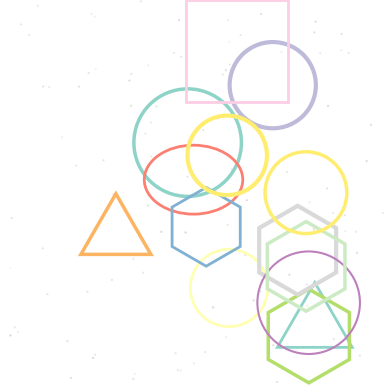[{"shape": "circle", "thickness": 2.5, "radius": 0.7, "center": [0.487, 0.63]}, {"shape": "triangle", "thickness": 2, "radius": 0.56, "center": [0.818, 0.154]}, {"shape": "circle", "thickness": 2, "radius": 0.5, "center": [0.595, 0.252]}, {"shape": "circle", "thickness": 3, "radius": 0.56, "center": [0.708, 0.779]}, {"shape": "oval", "thickness": 2, "radius": 0.64, "center": [0.503, 0.533]}, {"shape": "hexagon", "thickness": 2, "radius": 0.51, "center": [0.535, 0.411]}, {"shape": "triangle", "thickness": 2.5, "radius": 0.52, "center": [0.301, 0.392]}, {"shape": "hexagon", "thickness": 2.5, "radius": 0.61, "center": [0.802, 0.127]}, {"shape": "square", "thickness": 2, "radius": 0.66, "center": [0.615, 0.867]}, {"shape": "hexagon", "thickness": 3, "radius": 0.58, "center": [0.773, 0.35]}, {"shape": "circle", "thickness": 1.5, "radius": 0.67, "center": [0.802, 0.214]}, {"shape": "hexagon", "thickness": 2.5, "radius": 0.58, "center": [0.795, 0.308]}, {"shape": "circle", "thickness": 3, "radius": 0.52, "center": [0.59, 0.597]}, {"shape": "circle", "thickness": 2.5, "radius": 0.53, "center": [0.795, 0.5]}]